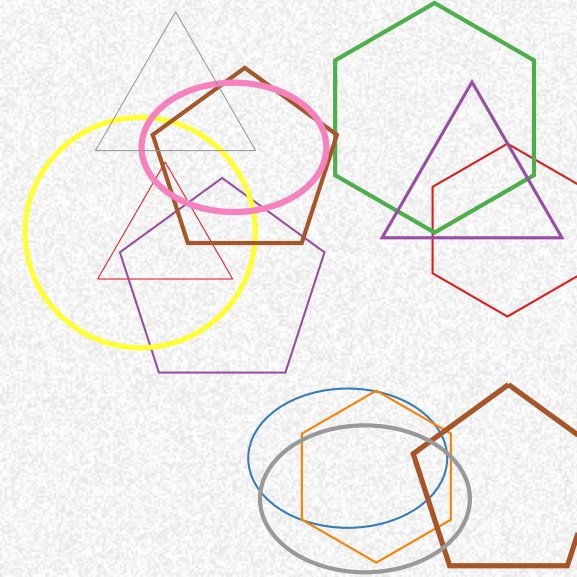[{"shape": "hexagon", "thickness": 1, "radius": 0.75, "center": [0.879, 0.601]}, {"shape": "triangle", "thickness": 0.5, "radius": 0.67, "center": [0.286, 0.583]}, {"shape": "oval", "thickness": 1, "radius": 0.86, "center": [0.602, 0.206]}, {"shape": "hexagon", "thickness": 2, "radius": 0.99, "center": [0.752, 0.795]}, {"shape": "triangle", "thickness": 1.5, "radius": 0.9, "center": [0.817, 0.677]}, {"shape": "pentagon", "thickness": 1, "radius": 0.93, "center": [0.385, 0.505]}, {"shape": "hexagon", "thickness": 1, "radius": 0.74, "center": [0.652, 0.174]}, {"shape": "circle", "thickness": 2.5, "radius": 1.0, "center": [0.243, 0.596]}, {"shape": "pentagon", "thickness": 2, "radius": 0.84, "center": [0.424, 0.714]}, {"shape": "pentagon", "thickness": 2.5, "radius": 0.87, "center": [0.881, 0.16]}, {"shape": "oval", "thickness": 3, "radius": 0.8, "center": [0.405, 0.744]}, {"shape": "oval", "thickness": 2, "radius": 0.91, "center": [0.632, 0.135]}, {"shape": "triangle", "thickness": 0.5, "radius": 0.8, "center": [0.304, 0.818]}]